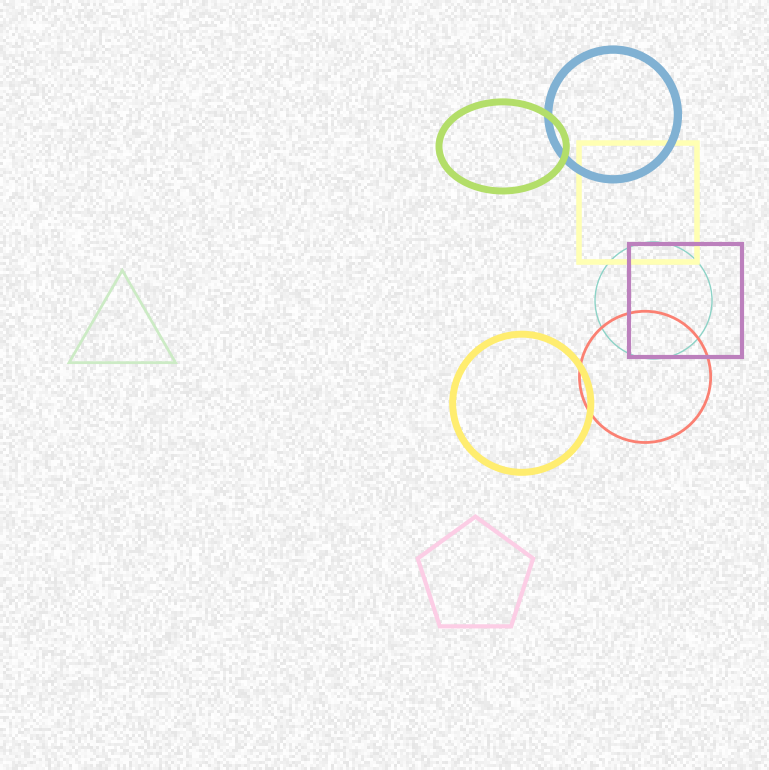[{"shape": "circle", "thickness": 0.5, "radius": 0.38, "center": [0.849, 0.61]}, {"shape": "square", "thickness": 2, "radius": 0.39, "center": [0.828, 0.737]}, {"shape": "circle", "thickness": 1, "radius": 0.43, "center": [0.838, 0.511]}, {"shape": "circle", "thickness": 3, "radius": 0.42, "center": [0.796, 0.851]}, {"shape": "oval", "thickness": 2.5, "radius": 0.41, "center": [0.653, 0.81]}, {"shape": "pentagon", "thickness": 1.5, "radius": 0.39, "center": [0.617, 0.25]}, {"shape": "square", "thickness": 1.5, "radius": 0.37, "center": [0.89, 0.609]}, {"shape": "triangle", "thickness": 1, "radius": 0.4, "center": [0.159, 0.569]}, {"shape": "circle", "thickness": 2.5, "radius": 0.45, "center": [0.678, 0.476]}]